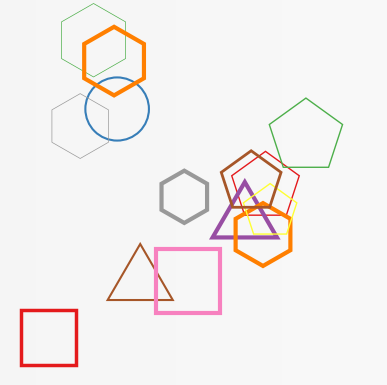[{"shape": "square", "thickness": 2.5, "radius": 0.35, "center": [0.126, 0.123]}, {"shape": "pentagon", "thickness": 1, "radius": 0.46, "center": [0.685, 0.515]}, {"shape": "circle", "thickness": 1.5, "radius": 0.41, "center": [0.302, 0.717]}, {"shape": "hexagon", "thickness": 0.5, "radius": 0.48, "center": [0.241, 0.896]}, {"shape": "pentagon", "thickness": 1, "radius": 0.5, "center": [0.789, 0.646]}, {"shape": "triangle", "thickness": 3, "radius": 0.48, "center": [0.632, 0.431]}, {"shape": "hexagon", "thickness": 3, "radius": 0.45, "center": [0.294, 0.841]}, {"shape": "hexagon", "thickness": 3, "radius": 0.41, "center": [0.679, 0.391]}, {"shape": "pentagon", "thickness": 1, "radius": 0.36, "center": [0.697, 0.451]}, {"shape": "pentagon", "thickness": 2, "radius": 0.41, "center": [0.648, 0.527]}, {"shape": "triangle", "thickness": 1.5, "radius": 0.49, "center": [0.362, 0.269]}, {"shape": "square", "thickness": 3, "radius": 0.41, "center": [0.485, 0.271]}, {"shape": "hexagon", "thickness": 0.5, "radius": 0.42, "center": [0.207, 0.673]}, {"shape": "hexagon", "thickness": 3, "radius": 0.34, "center": [0.476, 0.489]}]